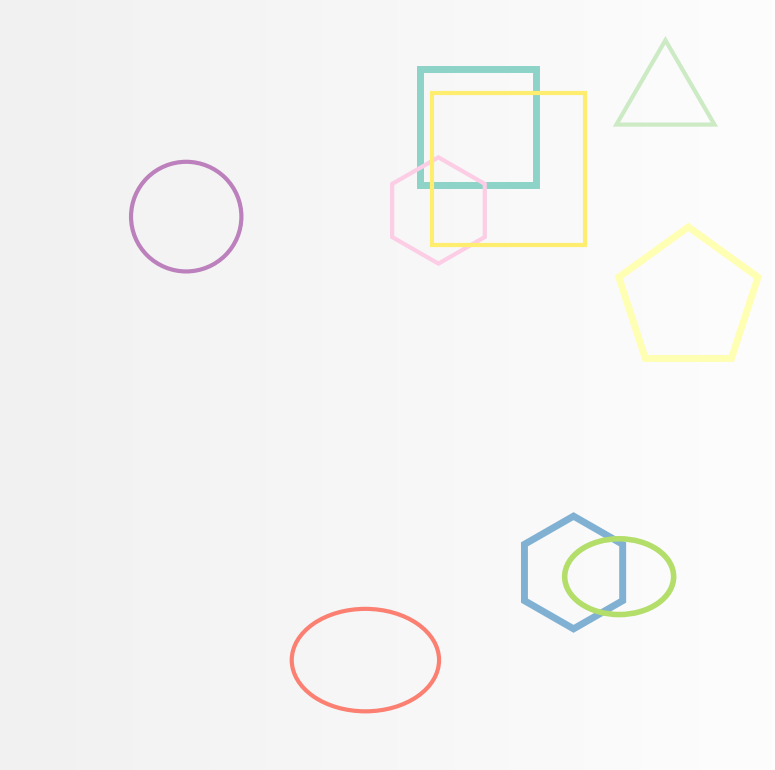[{"shape": "square", "thickness": 2.5, "radius": 0.37, "center": [0.617, 0.835]}, {"shape": "pentagon", "thickness": 2.5, "radius": 0.47, "center": [0.888, 0.611]}, {"shape": "oval", "thickness": 1.5, "radius": 0.48, "center": [0.471, 0.143]}, {"shape": "hexagon", "thickness": 2.5, "radius": 0.37, "center": [0.74, 0.257]}, {"shape": "oval", "thickness": 2, "radius": 0.35, "center": [0.799, 0.251]}, {"shape": "hexagon", "thickness": 1.5, "radius": 0.35, "center": [0.566, 0.727]}, {"shape": "circle", "thickness": 1.5, "radius": 0.36, "center": [0.24, 0.719]}, {"shape": "triangle", "thickness": 1.5, "radius": 0.37, "center": [0.859, 0.875]}, {"shape": "square", "thickness": 1.5, "radius": 0.49, "center": [0.656, 0.781]}]